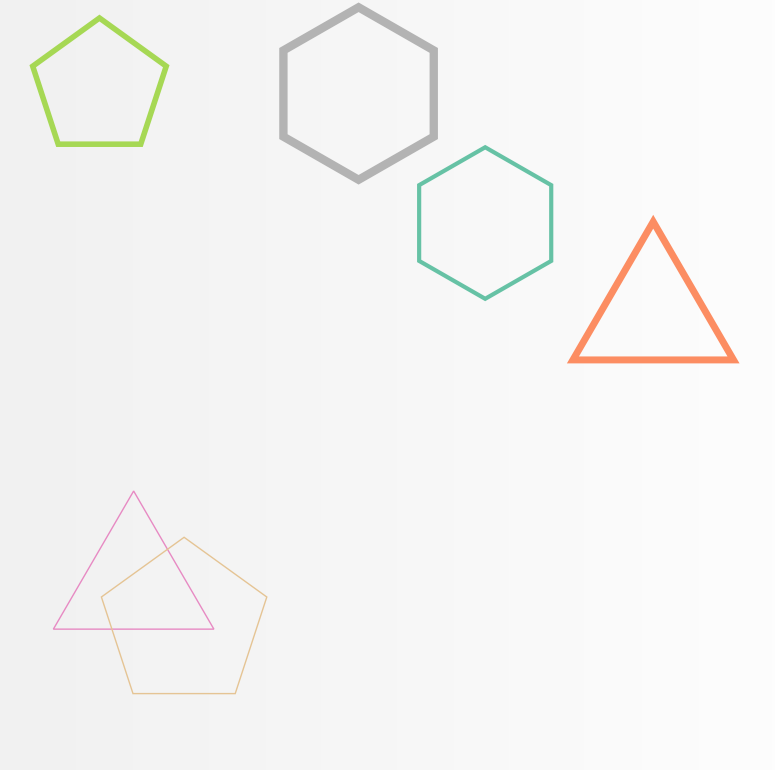[{"shape": "hexagon", "thickness": 1.5, "radius": 0.49, "center": [0.626, 0.71]}, {"shape": "triangle", "thickness": 2.5, "radius": 0.6, "center": [0.843, 0.592]}, {"shape": "triangle", "thickness": 0.5, "radius": 0.6, "center": [0.172, 0.243]}, {"shape": "pentagon", "thickness": 2, "radius": 0.45, "center": [0.128, 0.886]}, {"shape": "pentagon", "thickness": 0.5, "radius": 0.56, "center": [0.238, 0.19]}, {"shape": "hexagon", "thickness": 3, "radius": 0.56, "center": [0.463, 0.879]}]